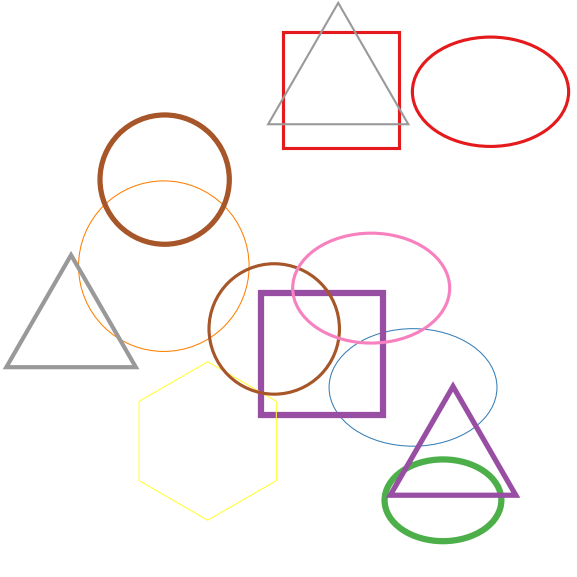[{"shape": "square", "thickness": 1.5, "radius": 0.5, "center": [0.591, 0.844]}, {"shape": "oval", "thickness": 1.5, "radius": 0.68, "center": [0.849, 0.84]}, {"shape": "oval", "thickness": 0.5, "radius": 0.73, "center": [0.715, 0.328]}, {"shape": "oval", "thickness": 3, "radius": 0.51, "center": [0.767, 0.133]}, {"shape": "triangle", "thickness": 2.5, "radius": 0.63, "center": [0.784, 0.204]}, {"shape": "square", "thickness": 3, "radius": 0.53, "center": [0.557, 0.386]}, {"shape": "circle", "thickness": 0.5, "radius": 0.74, "center": [0.284, 0.538]}, {"shape": "hexagon", "thickness": 0.5, "radius": 0.69, "center": [0.36, 0.236]}, {"shape": "circle", "thickness": 1.5, "radius": 0.56, "center": [0.475, 0.43]}, {"shape": "circle", "thickness": 2.5, "radius": 0.56, "center": [0.285, 0.688]}, {"shape": "oval", "thickness": 1.5, "radius": 0.68, "center": [0.643, 0.5]}, {"shape": "triangle", "thickness": 1, "radius": 0.7, "center": [0.586, 0.854]}, {"shape": "triangle", "thickness": 2, "radius": 0.65, "center": [0.123, 0.428]}]